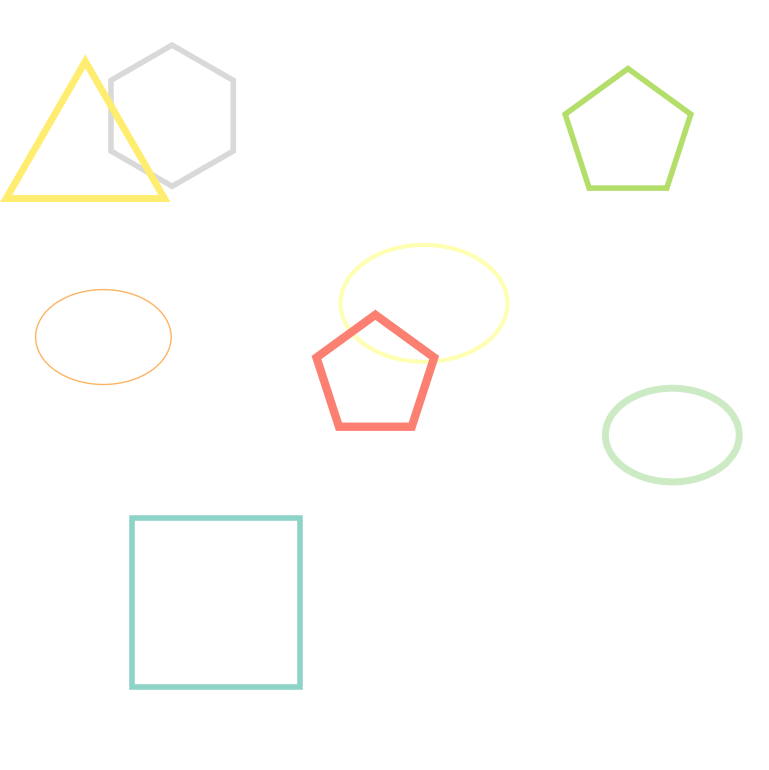[{"shape": "square", "thickness": 2, "radius": 0.55, "center": [0.28, 0.217]}, {"shape": "oval", "thickness": 1.5, "radius": 0.54, "center": [0.551, 0.606]}, {"shape": "pentagon", "thickness": 3, "radius": 0.4, "center": [0.487, 0.511]}, {"shape": "oval", "thickness": 0.5, "radius": 0.44, "center": [0.134, 0.562]}, {"shape": "pentagon", "thickness": 2, "radius": 0.43, "center": [0.816, 0.825]}, {"shape": "hexagon", "thickness": 2, "radius": 0.46, "center": [0.224, 0.85]}, {"shape": "oval", "thickness": 2.5, "radius": 0.43, "center": [0.873, 0.435]}, {"shape": "triangle", "thickness": 2.5, "radius": 0.59, "center": [0.111, 0.802]}]